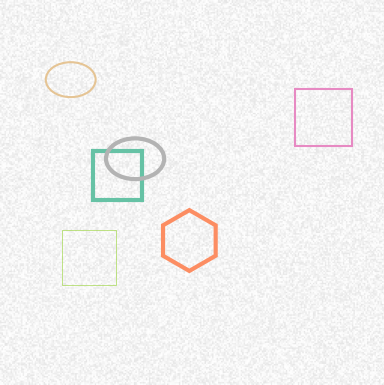[{"shape": "square", "thickness": 3, "radius": 0.32, "center": [0.305, 0.545]}, {"shape": "hexagon", "thickness": 3, "radius": 0.39, "center": [0.492, 0.375]}, {"shape": "square", "thickness": 1.5, "radius": 0.37, "center": [0.84, 0.695]}, {"shape": "square", "thickness": 0.5, "radius": 0.36, "center": [0.231, 0.331]}, {"shape": "oval", "thickness": 1.5, "radius": 0.32, "center": [0.184, 0.793]}, {"shape": "oval", "thickness": 3, "radius": 0.38, "center": [0.351, 0.588]}]